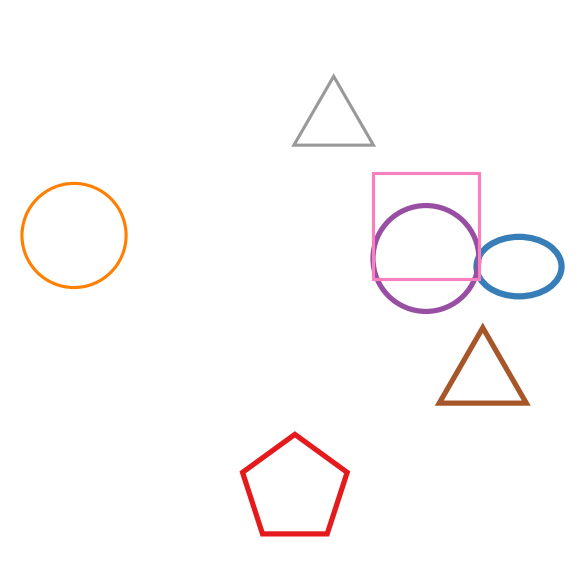[{"shape": "pentagon", "thickness": 2.5, "radius": 0.48, "center": [0.511, 0.152]}, {"shape": "oval", "thickness": 3, "radius": 0.37, "center": [0.899, 0.537]}, {"shape": "circle", "thickness": 2.5, "radius": 0.46, "center": [0.738, 0.552]}, {"shape": "circle", "thickness": 1.5, "radius": 0.45, "center": [0.128, 0.591]}, {"shape": "triangle", "thickness": 2.5, "radius": 0.44, "center": [0.836, 0.345]}, {"shape": "square", "thickness": 1.5, "radius": 0.46, "center": [0.738, 0.608]}, {"shape": "triangle", "thickness": 1.5, "radius": 0.4, "center": [0.578, 0.788]}]